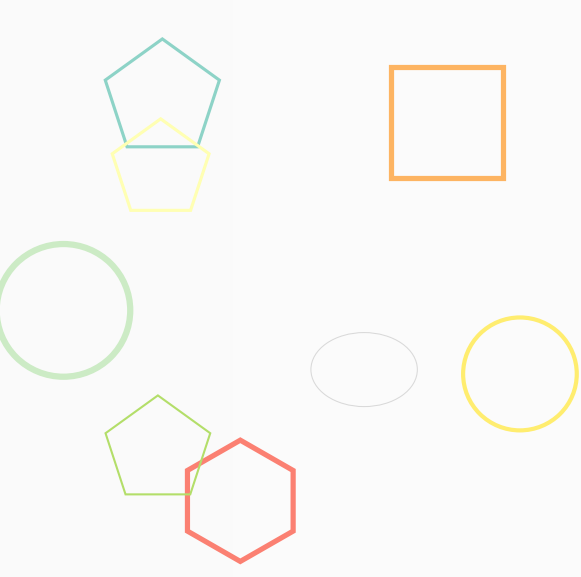[{"shape": "pentagon", "thickness": 1.5, "radius": 0.52, "center": [0.279, 0.828]}, {"shape": "pentagon", "thickness": 1.5, "radius": 0.44, "center": [0.276, 0.706]}, {"shape": "hexagon", "thickness": 2.5, "radius": 0.52, "center": [0.413, 0.132]}, {"shape": "square", "thickness": 2.5, "radius": 0.48, "center": [0.769, 0.788]}, {"shape": "pentagon", "thickness": 1, "radius": 0.47, "center": [0.272, 0.22]}, {"shape": "oval", "thickness": 0.5, "radius": 0.46, "center": [0.626, 0.359]}, {"shape": "circle", "thickness": 3, "radius": 0.57, "center": [0.109, 0.462]}, {"shape": "circle", "thickness": 2, "radius": 0.49, "center": [0.895, 0.352]}]